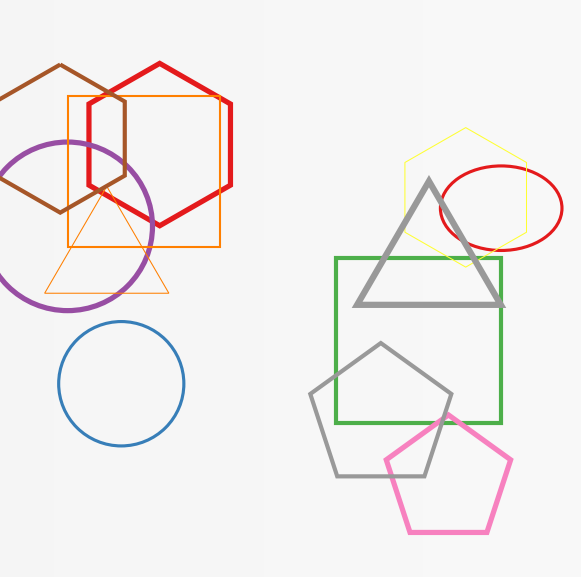[{"shape": "hexagon", "thickness": 2.5, "radius": 0.7, "center": [0.275, 0.749]}, {"shape": "oval", "thickness": 1.5, "radius": 0.52, "center": [0.862, 0.639]}, {"shape": "circle", "thickness": 1.5, "radius": 0.54, "center": [0.209, 0.335]}, {"shape": "square", "thickness": 2, "radius": 0.71, "center": [0.72, 0.409]}, {"shape": "circle", "thickness": 2.5, "radius": 0.73, "center": [0.116, 0.607]}, {"shape": "square", "thickness": 1, "radius": 0.65, "center": [0.248, 0.702]}, {"shape": "triangle", "thickness": 0.5, "radius": 0.62, "center": [0.184, 0.553]}, {"shape": "hexagon", "thickness": 0.5, "radius": 0.6, "center": [0.801, 0.657]}, {"shape": "hexagon", "thickness": 2, "radius": 0.64, "center": [0.104, 0.759]}, {"shape": "pentagon", "thickness": 2.5, "radius": 0.56, "center": [0.772, 0.168]}, {"shape": "triangle", "thickness": 3, "radius": 0.71, "center": [0.738, 0.543]}, {"shape": "pentagon", "thickness": 2, "radius": 0.64, "center": [0.655, 0.278]}]